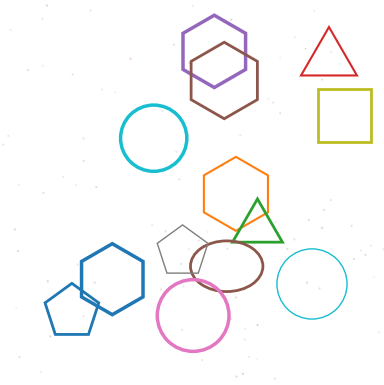[{"shape": "pentagon", "thickness": 2, "radius": 0.37, "center": [0.187, 0.191]}, {"shape": "hexagon", "thickness": 2.5, "radius": 0.46, "center": [0.292, 0.275]}, {"shape": "hexagon", "thickness": 1.5, "radius": 0.48, "center": [0.613, 0.497]}, {"shape": "triangle", "thickness": 2, "radius": 0.37, "center": [0.669, 0.408]}, {"shape": "triangle", "thickness": 1.5, "radius": 0.42, "center": [0.855, 0.846]}, {"shape": "hexagon", "thickness": 2.5, "radius": 0.47, "center": [0.557, 0.867]}, {"shape": "hexagon", "thickness": 2, "radius": 0.5, "center": [0.582, 0.791]}, {"shape": "oval", "thickness": 2, "radius": 0.47, "center": [0.589, 0.308]}, {"shape": "circle", "thickness": 2.5, "radius": 0.47, "center": [0.502, 0.181]}, {"shape": "pentagon", "thickness": 1, "radius": 0.35, "center": [0.474, 0.347]}, {"shape": "square", "thickness": 2, "radius": 0.34, "center": [0.895, 0.699]}, {"shape": "circle", "thickness": 2.5, "radius": 0.43, "center": [0.399, 0.641]}, {"shape": "circle", "thickness": 1, "radius": 0.46, "center": [0.81, 0.262]}]